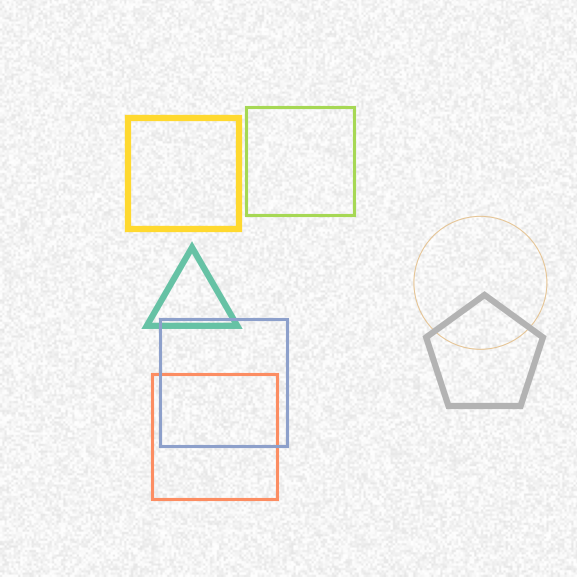[{"shape": "triangle", "thickness": 3, "radius": 0.45, "center": [0.333, 0.48]}, {"shape": "square", "thickness": 1.5, "radius": 0.54, "center": [0.371, 0.243]}, {"shape": "square", "thickness": 1.5, "radius": 0.55, "center": [0.387, 0.336]}, {"shape": "square", "thickness": 1.5, "radius": 0.47, "center": [0.519, 0.72]}, {"shape": "square", "thickness": 3, "radius": 0.48, "center": [0.317, 0.699]}, {"shape": "circle", "thickness": 0.5, "radius": 0.58, "center": [0.832, 0.509]}, {"shape": "pentagon", "thickness": 3, "radius": 0.53, "center": [0.839, 0.382]}]